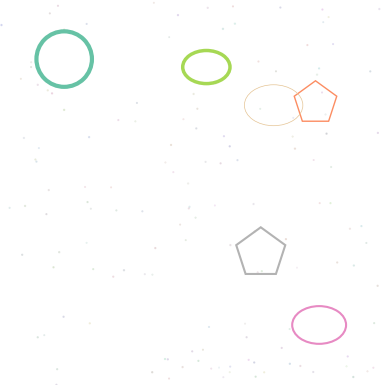[{"shape": "circle", "thickness": 3, "radius": 0.36, "center": [0.167, 0.847]}, {"shape": "pentagon", "thickness": 1, "radius": 0.29, "center": [0.819, 0.732]}, {"shape": "oval", "thickness": 1.5, "radius": 0.35, "center": [0.829, 0.156]}, {"shape": "oval", "thickness": 2.5, "radius": 0.31, "center": [0.536, 0.826]}, {"shape": "oval", "thickness": 0.5, "radius": 0.38, "center": [0.711, 0.727]}, {"shape": "pentagon", "thickness": 1.5, "radius": 0.33, "center": [0.677, 0.343]}]